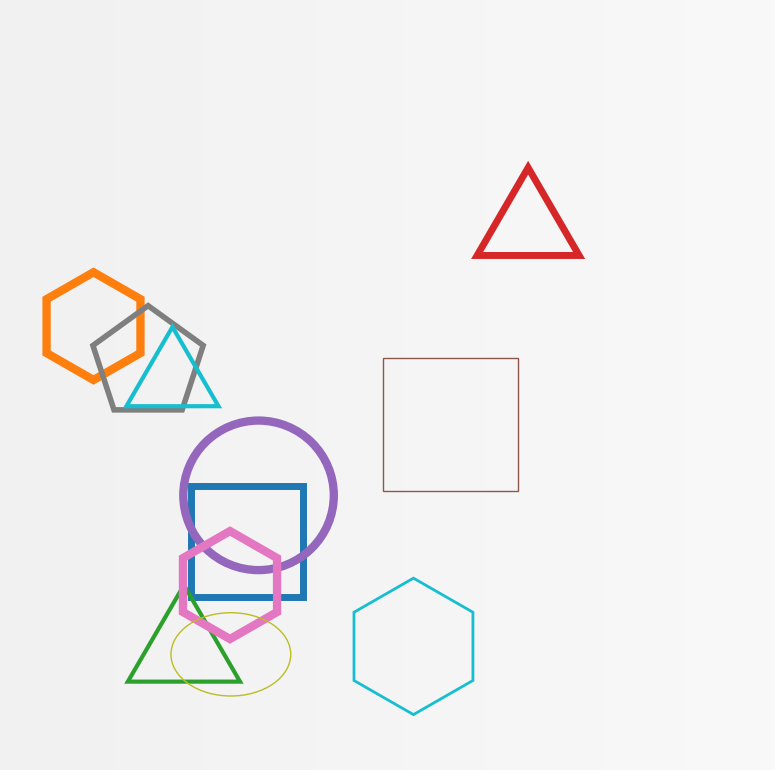[{"shape": "square", "thickness": 2.5, "radius": 0.36, "center": [0.319, 0.297]}, {"shape": "hexagon", "thickness": 3, "radius": 0.35, "center": [0.121, 0.576]}, {"shape": "triangle", "thickness": 1.5, "radius": 0.42, "center": [0.237, 0.157]}, {"shape": "triangle", "thickness": 2.5, "radius": 0.38, "center": [0.681, 0.706]}, {"shape": "circle", "thickness": 3, "radius": 0.49, "center": [0.334, 0.357]}, {"shape": "square", "thickness": 0.5, "radius": 0.43, "center": [0.581, 0.449]}, {"shape": "hexagon", "thickness": 3, "radius": 0.35, "center": [0.297, 0.24]}, {"shape": "pentagon", "thickness": 2, "radius": 0.37, "center": [0.191, 0.528]}, {"shape": "oval", "thickness": 0.5, "radius": 0.39, "center": [0.298, 0.15]}, {"shape": "hexagon", "thickness": 1, "radius": 0.44, "center": [0.533, 0.161]}, {"shape": "triangle", "thickness": 1.5, "radius": 0.34, "center": [0.223, 0.507]}]